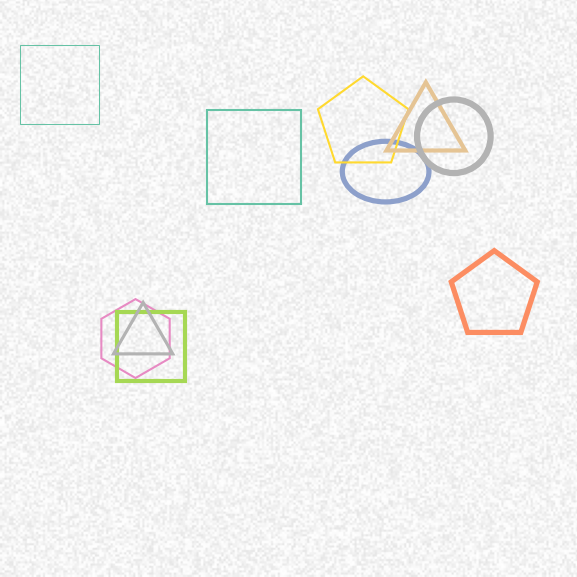[{"shape": "square", "thickness": 1, "radius": 0.41, "center": [0.44, 0.727]}, {"shape": "square", "thickness": 0.5, "radius": 0.34, "center": [0.103, 0.853]}, {"shape": "pentagon", "thickness": 2.5, "radius": 0.39, "center": [0.856, 0.487]}, {"shape": "oval", "thickness": 2.5, "radius": 0.38, "center": [0.668, 0.702]}, {"shape": "hexagon", "thickness": 1, "radius": 0.34, "center": [0.235, 0.413]}, {"shape": "square", "thickness": 2, "radius": 0.3, "center": [0.262, 0.399]}, {"shape": "pentagon", "thickness": 1, "radius": 0.41, "center": [0.629, 0.785]}, {"shape": "triangle", "thickness": 2, "radius": 0.39, "center": [0.737, 0.778]}, {"shape": "circle", "thickness": 3, "radius": 0.32, "center": [0.786, 0.763]}, {"shape": "triangle", "thickness": 1.5, "radius": 0.3, "center": [0.248, 0.416]}]